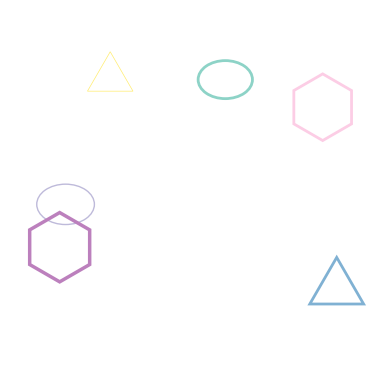[{"shape": "oval", "thickness": 2, "radius": 0.35, "center": [0.585, 0.793]}, {"shape": "oval", "thickness": 1, "radius": 0.37, "center": [0.17, 0.469]}, {"shape": "triangle", "thickness": 2, "radius": 0.4, "center": [0.875, 0.251]}, {"shape": "hexagon", "thickness": 2, "radius": 0.43, "center": [0.838, 0.722]}, {"shape": "hexagon", "thickness": 2.5, "radius": 0.45, "center": [0.155, 0.358]}, {"shape": "triangle", "thickness": 0.5, "radius": 0.34, "center": [0.286, 0.797]}]